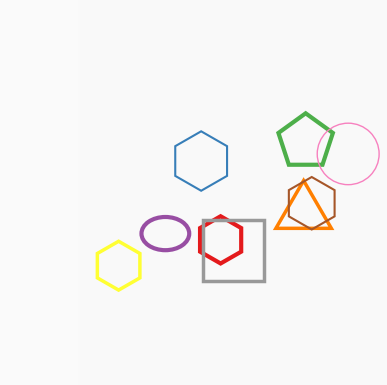[{"shape": "hexagon", "thickness": 3, "radius": 0.31, "center": [0.569, 0.377]}, {"shape": "hexagon", "thickness": 1.5, "radius": 0.39, "center": [0.519, 0.582]}, {"shape": "pentagon", "thickness": 3, "radius": 0.37, "center": [0.789, 0.632]}, {"shape": "oval", "thickness": 3, "radius": 0.31, "center": [0.427, 0.393]}, {"shape": "triangle", "thickness": 2.5, "radius": 0.41, "center": [0.784, 0.448]}, {"shape": "hexagon", "thickness": 2.5, "radius": 0.32, "center": [0.306, 0.31]}, {"shape": "hexagon", "thickness": 1.5, "radius": 0.34, "center": [0.804, 0.472]}, {"shape": "circle", "thickness": 1, "radius": 0.4, "center": [0.899, 0.6]}, {"shape": "square", "thickness": 2.5, "radius": 0.4, "center": [0.602, 0.348]}]